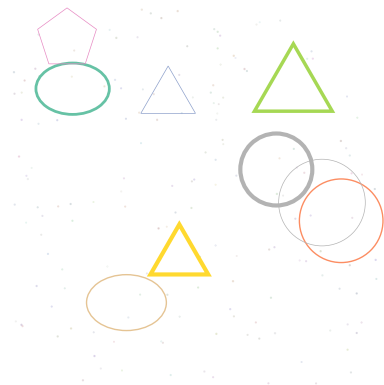[{"shape": "oval", "thickness": 2, "radius": 0.48, "center": [0.189, 0.77]}, {"shape": "circle", "thickness": 1, "radius": 0.54, "center": [0.886, 0.427]}, {"shape": "triangle", "thickness": 0.5, "radius": 0.41, "center": [0.437, 0.747]}, {"shape": "pentagon", "thickness": 0.5, "radius": 0.4, "center": [0.174, 0.899]}, {"shape": "triangle", "thickness": 2.5, "radius": 0.58, "center": [0.762, 0.77]}, {"shape": "triangle", "thickness": 3, "radius": 0.43, "center": [0.466, 0.33]}, {"shape": "oval", "thickness": 1, "radius": 0.52, "center": [0.328, 0.214]}, {"shape": "circle", "thickness": 0.5, "radius": 0.56, "center": [0.836, 0.474]}, {"shape": "circle", "thickness": 3, "radius": 0.47, "center": [0.718, 0.56]}]